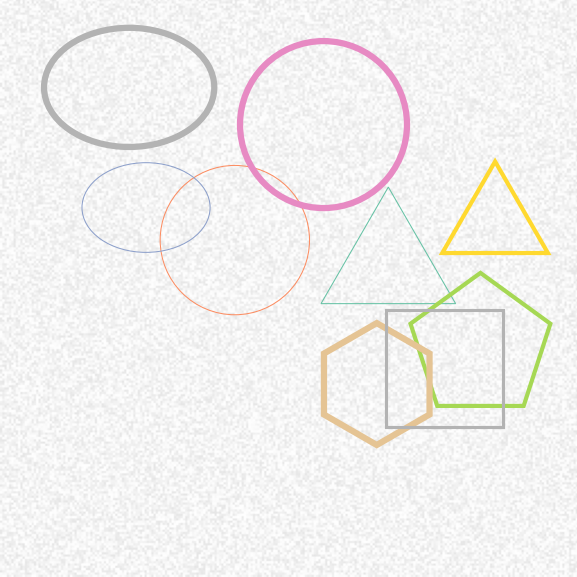[{"shape": "triangle", "thickness": 0.5, "radius": 0.67, "center": [0.672, 0.541]}, {"shape": "circle", "thickness": 0.5, "radius": 0.65, "center": [0.407, 0.583]}, {"shape": "oval", "thickness": 0.5, "radius": 0.55, "center": [0.253, 0.64]}, {"shape": "circle", "thickness": 3, "radius": 0.72, "center": [0.56, 0.783]}, {"shape": "pentagon", "thickness": 2, "radius": 0.64, "center": [0.832, 0.399]}, {"shape": "triangle", "thickness": 2, "radius": 0.53, "center": [0.857, 0.614]}, {"shape": "hexagon", "thickness": 3, "radius": 0.53, "center": [0.652, 0.334]}, {"shape": "oval", "thickness": 3, "radius": 0.74, "center": [0.224, 0.848]}, {"shape": "square", "thickness": 1.5, "radius": 0.51, "center": [0.77, 0.361]}]